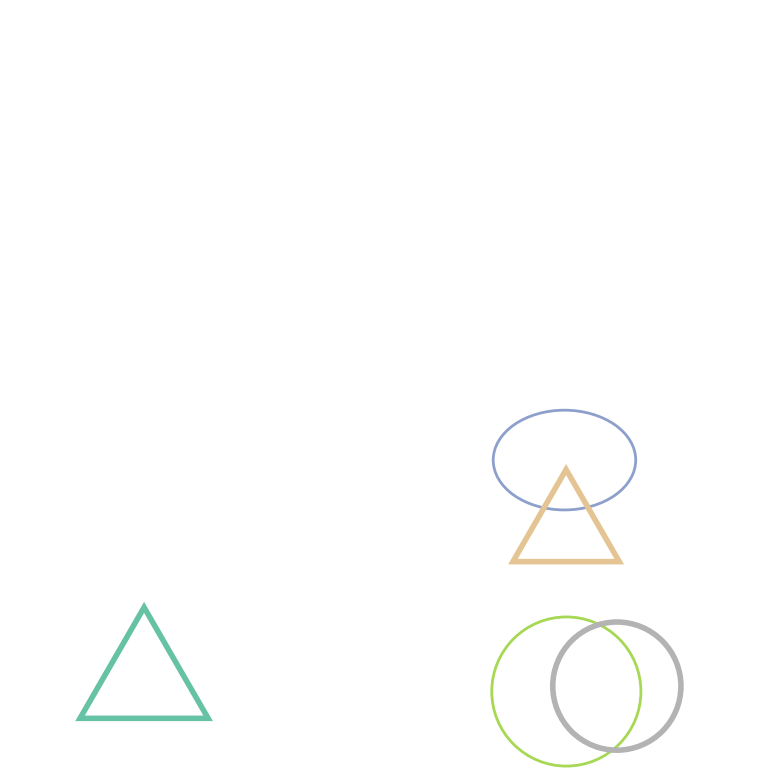[{"shape": "triangle", "thickness": 2, "radius": 0.48, "center": [0.187, 0.115]}, {"shape": "oval", "thickness": 1, "radius": 0.46, "center": [0.733, 0.403]}, {"shape": "circle", "thickness": 1, "radius": 0.48, "center": [0.735, 0.102]}, {"shape": "triangle", "thickness": 2, "radius": 0.4, "center": [0.735, 0.31]}, {"shape": "circle", "thickness": 2, "radius": 0.42, "center": [0.801, 0.109]}]